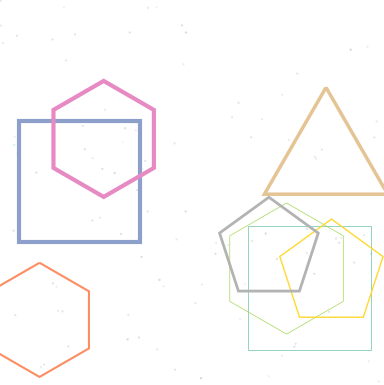[{"shape": "square", "thickness": 0.5, "radius": 0.8, "center": [0.804, 0.253]}, {"shape": "hexagon", "thickness": 1.5, "radius": 0.74, "center": [0.103, 0.169]}, {"shape": "square", "thickness": 3, "radius": 0.78, "center": [0.206, 0.528]}, {"shape": "hexagon", "thickness": 3, "radius": 0.75, "center": [0.269, 0.639]}, {"shape": "hexagon", "thickness": 0.5, "radius": 0.85, "center": [0.744, 0.302]}, {"shape": "pentagon", "thickness": 1, "radius": 0.7, "center": [0.861, 0.29]}, {"shape": "triangle", "thickness": 2.5, "radius": 0.92, "center": [0.847, 0.588]}, {"shape": "pentagon", "thickness": 2, "radius": 0.67, "center": [0.698, 0.353]}]